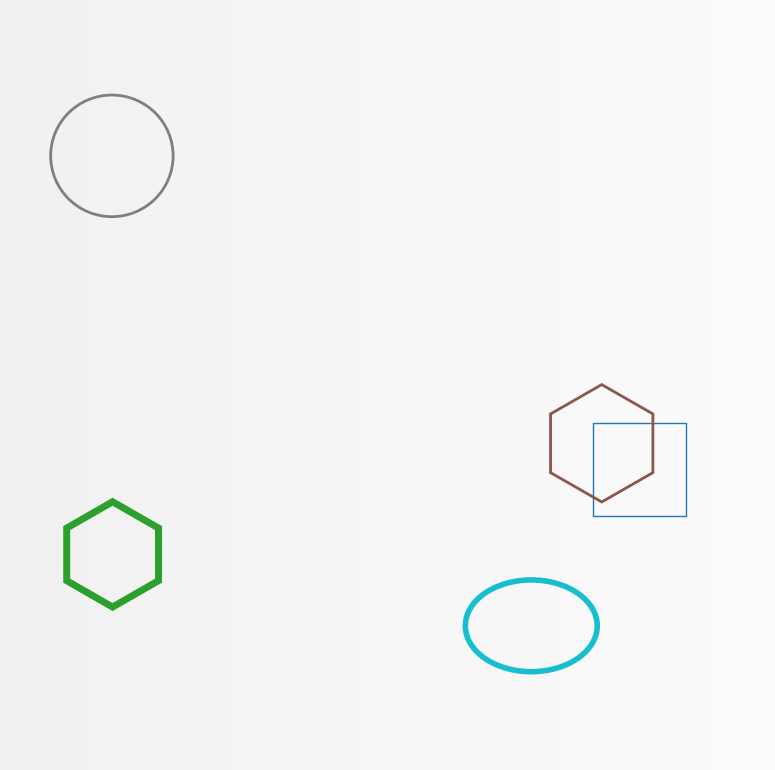[{"shape": "square", "thickness": 0.5, "radius": 0.3, "center": [0.825, 0.39]}, {"shape": "hexagon", "thickness": 2.5, "radius": 0.34, "center": [0.145, 0.28]}, {"shape": "hexagon", "thickness": 1, "radius": 0.38, "center": [0.776, 0.424]}, {"shape": "circle", "thickness": 1, "radius": 0.4, "center": [0.144, 0.798]}, {"shape": "oval", "thickness": 2, "radius": 0.43, "center": [0.686, 0.187]}]